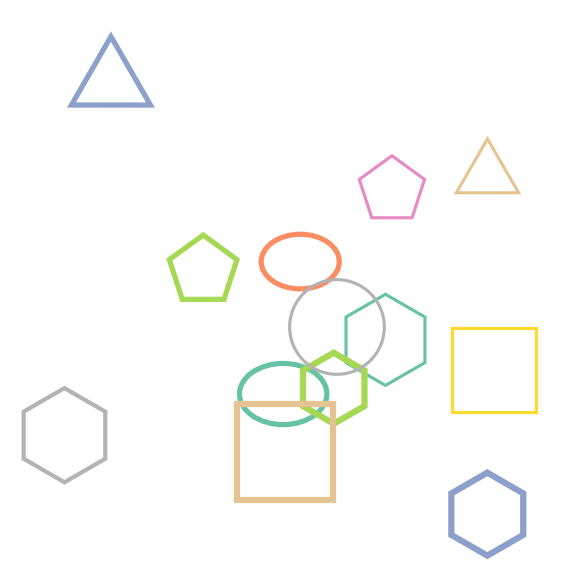[{"shape": "oval", "thickness": 2.5, "radius": 0.38, "center": [0.49, 0.317]}, {"shape": "hexagon", "thickness": 1.5, "radius": 0.39, "center": [0.667, 0.411]}, {"shape": "oval", "thickness": 2.5, "radius": 0.34, "center": [0.52, 0.546]}, {"shape": "triangle", "thickness": 2.5, "radius": 0.4, "center": [0.192, 0.857]}, {"shape": "hexagon", "thickness": 3, "radius": 0.36, "center": [0.844, 0.109]}, {"shape": "pentagon", "thickness": 1.5, "radius": 0.3, "center": [0.679, 0.67]}, {"shape": "hexagon", "thickness": 3, "radius": 0.31, "center": [0.578, 0.327]}, {"shape": "pentagon", "thickness": 2.5, "radius": 0.31, "center": [0.352, 0.531]}, {"shape": "square", "thickness": 1.5, "radius": 0.36, "center": [0.855, 0.358]}, {"shape": "triangle", "thickness": 1.5, "radius": 0.31, "center": [0.844, 0.696]}, {"shape": "square", "thickness": 3, "radius": 0.42, "center": [0.493, 0.217]}, {"shape": "hexagon", "thickness": 2, "radius": 0.41, "center": [0.112, 0.246]}, {"shape": "circle", "thickness": 1.5, "radius": 0.41, "center": [0.584, 0.433]}]